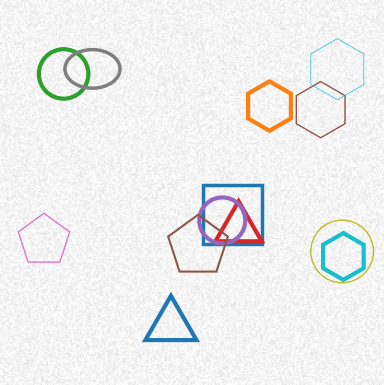[{"shape": "square", "thickness": 2.5, "radius": 0.38, "center": [0.604, 0.443]}, {"shape": "triangle", "thickness": 3, "radius": 0.38, "center": [0.444, 0.155]}, {"shape": "hexagon", "thickness": 3, "radius": 0.32, "center": [0.7, 0.725]}, {"shape": "circle", "thickness": 3, "radius": 0.32, "center": [0.165, 0.808]}, {"shape": "triangle", "thickness": 3, "radius": 0.35, "center": [0.62, 0.408]}, {"shape": "circle", "thickness": 3, "radius": 0.3, "center": [0.577, 0.427]}, {"shape": "pentagon", "thickness": 1.5, "radius": 0.41, "center": [0.514, 0.36]}, {"shape": "hexagon", "thickness": 1, "radius": 0.37, "center": [0.833, 0.715]}, {"shape": "pentagon", "thickness": 1, "radius": 0.35, "center": [0.114, 0.376]}, {"shape": "oval", "thickness": 2.5, "radius": 0.36, "center": [0.24, 0.821]}, {"shape": "circle", "thickness": 1, "radius": 0.41, "center": [0.889, 0.347]}, {"shape": "hexagon", "thickness": 3, "radius": 0.3, "center": [0.892, 0.334]}, {"shape": "hexagon", "thickness": 0.5, "radius": 0.4, "center": [0.876, 0.82]}]